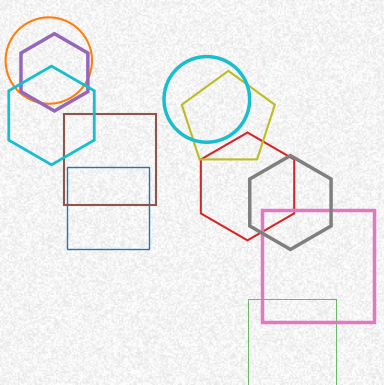[{"shape": "square", "thickness": 1, "radius": 0.53, "center": [0.281, 0.46]}, {"shape": "circle", "thickness": 1.5, "radius": 0.56, "center": [0.127, 0.843]}, {"shape": "square", "thickness": 0.5, "radius": 0.57, "center": [0.758, 0.109]}, {"shape": "hexagon", "thickness": 1.5, "radius": 0.7, "center": [0.643, 0.516]}, {"shape": "hexagon", "thickness": 2.5, "radius": 0.5, "center": [0.141, 0.812]}, {"shape": "square", "thickness": 1.5, "radius": 0.6, "center": [0.287, 0.586]}, {"shape": "square", "thickness": 2.5, "radius": 0.72, "center": [0.826, 0.309]}, {"shape": "hexagon", "thickness": 2.5, "radius": 0.61, "center": [0.754, 0.474]}, {"shape": "pentagon", "thickness": 1.5, "radius": 0.64, "center": [0.593, 0.689]}, {"shape": "hexagon", "thickness": 2, "radius": 0.64, "center": [0.134, 0.7]}, {"shape": "circle", "thickness": 2.5, "radius": 0.56, "center": [0.537, 0.742]}]